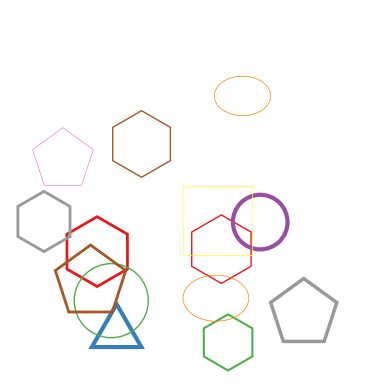[{"shape": "hexagon", "thickness": 1, "radius": 0.44, "center": [0.575, 0.353]}, {"shape": "hexagon", "thickness": 2, "radius": 0.45, "center": [0.252, 0.346]}, {"shape": "triangle", "thickness": 3, "radius": 0.37, "center": [0.303, 0.136]}, {"shape": "hexagon", "thickness": 1.5, "radius": 0.36, "center": [0.592, 0.111]}, {"shape": "circle", "thickness": 1, "radius": 0.48, "center": [0.289, 0.219]}, {"shape": "circle", "thickness": 3, "radius": 0.35, "center": [0.676, 0.423]}, {"shape": "oval", "thickness": 0.5, "radius": 0.43, "center": [0.561, 0.225]}, {"shape": "oval", "thickness": 0.5, "radius": 0.37, "center": [0.63, 0.751]}, {"shape": "square", "thickness": 0.5, "radius": 0.45, "center": [0.565, 0.427]}, {"shape": "pentagon", "thickness": 2, "radius": 0.48, "center": [0.235, 0.267]}, {"shape": "hexagon", "thickness": 1, "radius": 0.43, "center": [0.368, 0.626]}, {"shape": "pentagon", "thickness": 0.5, "radius": 0.41, "center": [0.163, 0.586]}, {"shape": "pentagon", "thickness": 2.5, "radius": 0.45, "center": [0.789, 0.186]}, {"shape": "hexagon", "thickness": 2, "radius": 0.39, "center": [0.114, 0.425]}]